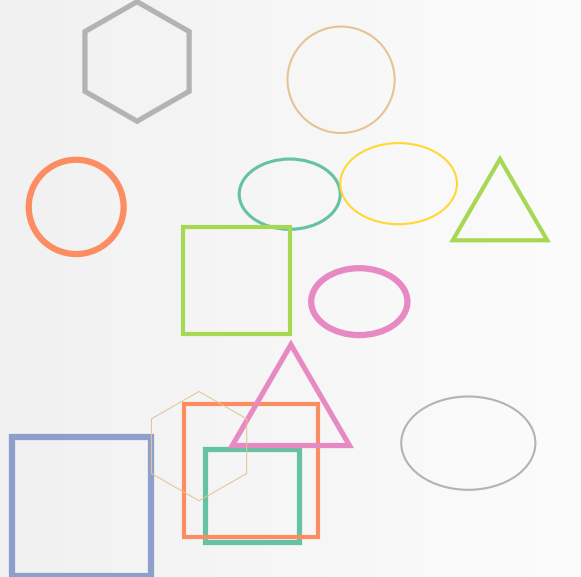[{"shape": "square", "thickness": 2.5, "radius": 0.4, "center": [0.434, 0.141]}, {"shape": "oval", "thickness": 1.5, "radius": 0.43, "center": [0.498, 0.663]}, {"shape": "square", "thickness": 2, "radius": 0.58, "center": [0.432, 0.184]}, {"shape": "circle", "thickness": 3, "radius": 0.41, "center": [0.131, 0.641]}, {"shape": "square", "thickness": 3, "radius": 0.6, "center": [0.141, 0.122]}, {"shape": "triangle", "thickness": 2.5, "radius": 0.58, "center": [0.5, 0.286]}, {"shape": "oval", "thickness": 3, "radius": 0.41, "center": [0.618, 0.477]}, {"shape": "square", "thickness": 2, "radius": 0.46, "center": [0.407, 0.514]}, {"shape": "triangle", "thickness": 2, "radius": 0.47, "center": [0.86, 0.63]}, {"shape": "oval", "thickness": 1, "radius": 0.5, "center": [0.686, 0.681]}, {"shape": "hexagon", "thickness": 0.5, "radius": 0.47, "center": [0.342, 0.227]}, {"shape": "circle", "thickness": 1, "radius": 0.46, "center": [0.587, 0.861]}, {"shape": "hexagon", "thickness": 2.5, "radius": 0.52, "center": [0.236, 0.893]}, {"shape": "oval", "thickness": 1, "radius": 0.58, "center": [0.806, 0.232]}]